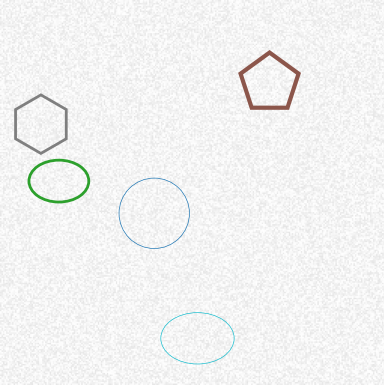[{"shape": "circle", "thickness": 0.5, "radius": 0.46, "center": [0.401, 0.446]}, {"shape": "oval", "thickness": 2, "radius": 0.39, "center": [0.153, 0.53]}, {"shape": "pentagon", "thickness": 3, "radius": 0.4, "center": [0.7, 0.784]}, {"shape": "hexagon", "thickness": 2, "radius": 0.38, "center": [0.106, 0.678]}, {"shape": "oval", "thickness": 0.5, "radius": 0.48, "center": [0.513, 0.121]}]